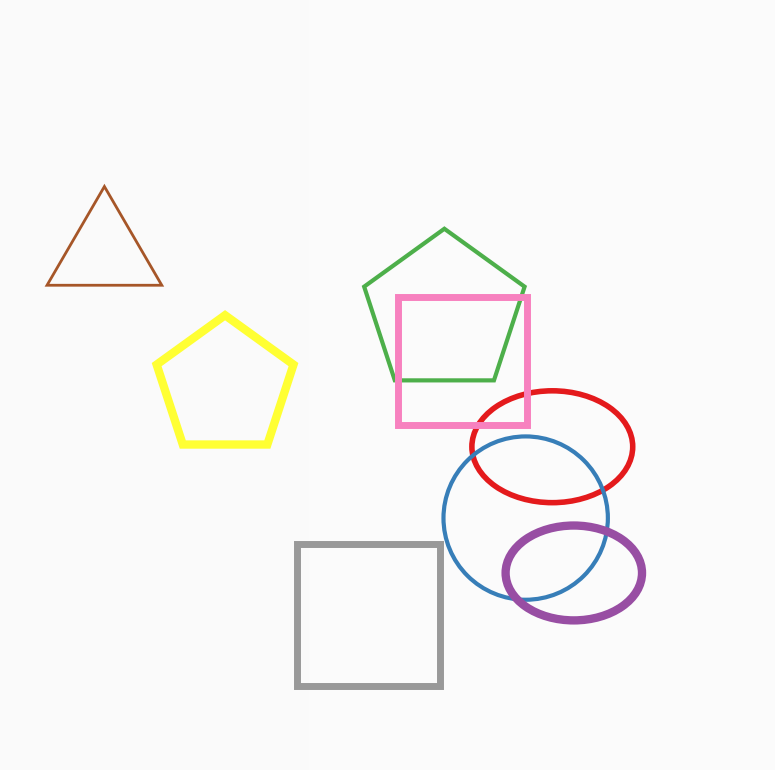[{"shape": "oval", "thickness": 2, "radius": 0.52, "center": [0.713, 0.42]}, {"shape": "circle", "thickness": 1.5, "radius": 0.53, "center": [0.678, 0.327]}, {"shape": "pentagon", "thickness": 1.5, "radius": 0.54, "center": [0.573, 0.594]}, {"shape": "oval", "thickness": 3, "radius": 0.44, "center": [0.74, 0.256]}, {"shape": "pentagon", "thickness": 3, "radius": 0.46, "center": [0.29, 0.498]}, {"shape": "triangle", "thickness": 1, "radius": 0.43, "center": [0.135, 0.672]}, {"shape": "square", "thickness": 2.5, "radius": 0.42, "center": [0.597, 0.531]}, {"shape": "square", "thickness": 2.5, "radius": 0.46, "center": [0.476, 0.201]}]